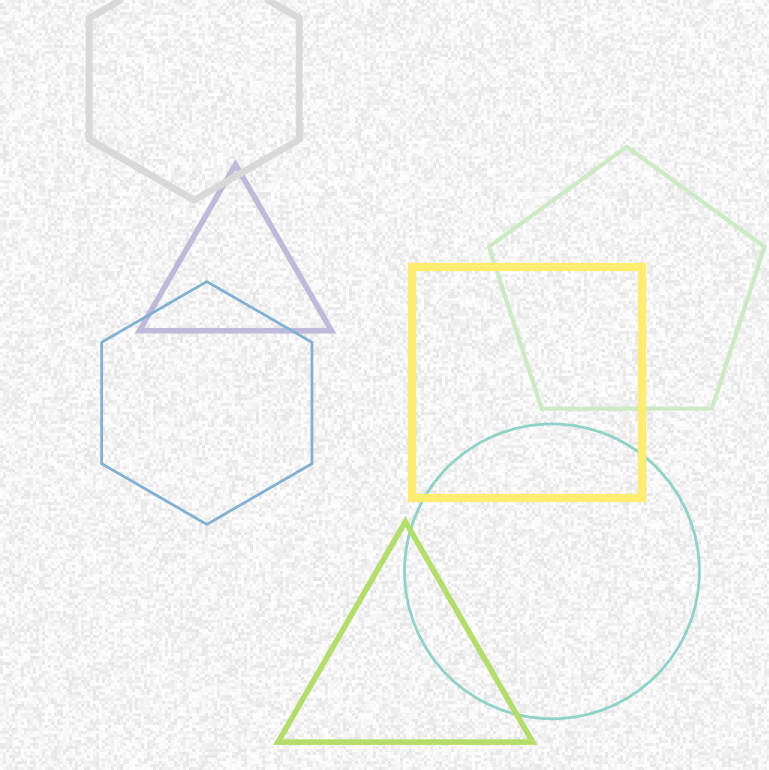[{"shape": "circle", "thickness": 1, "radius": 0.96, "center": [0.717, 0.258]}, {"shape": "triangle", "thickness": 2, "radius": 0.72, "center": [0.306, 0.643]}, {"shape": "hexagon", "thickness": 1, "radius": 0.79, "center": [0.269, 0.477]}, {"shape": "triangle", "thickness": 2, "radius": 0.95, "center": [0.526, 0.132]}, {"shape": "hexagon", "thickness": 2.5, "radius": 0.79, "center": [0.252, 0.898]}, {"shape": "pentagon", "thickness": 1.5, "radius": 0.94, "center": [0.814, 0.621]}, {"shape": "square", "thickness": 3, "radius": 0.75, "center": [0.685, 0.503]}]